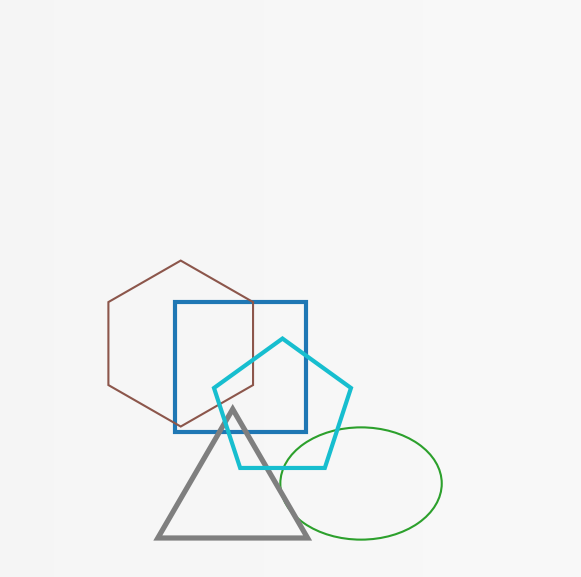[{"shape": "square", "thickness": 2, "radius": 0.56, "center": [0.414, 0.364]}, {"shape": "oval", "thickness": 1, "radius": 0.69, "center": [0.621, 0.162]}, {"shape": "hexagon", "thickness": 1, "radius": 0.72, "center": [0.311, 0.404]}, {"shape": "triangle", "thickness": 2.5, "radius": 0.74, "center": [0.4, 0.142]}, {"shape": "pentagon", "thickness": 2, "radius": 0.62, "center": [0.486, 0.289]}]